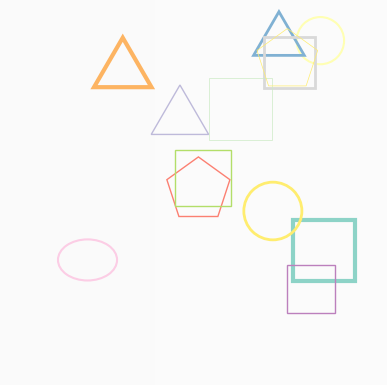[{"shape": "square", "thickness": 3, "radius": 0.4, "center": [0.836, 0.349]}, {"shape": "circle", "thickness": 1.5, "radius": 0.31, "center": [0.827, 0.894]}, {"shape": "triangle", "thickness": 1, "radius": 0.43, "center": [0.464, 0.694]}, {"shape": "pentagon", "thickness": 1, "radius": 0.43, "center": [0.512, 0.507]}, {"shape": "triangle", "thickness": 2, "radius": 0.38, "center": [0.72, 0.894]}, {"shape": "triangle", "thickness": 3, "radius": 0.43, "center": [0.317, 0.816]}, {"shape": "square", "thickness": 1, "radius": 0.36, "center": [0.524, 0.537]}, {"shape": "oval", "thickness": 1.5, "radius": 0.38, "center": [0.226, 0.325]}, {"shape": "square", "thickness": 2, "radius": 0.33, "center": [0.748, 0.837]}, {"shape": "square", "thickness": 1, "radius": 0.31, "center": [0.803, 0.249]}, {"shape": "square", "thickness": 0.5, "radius": 0.4, "center": [0.62, 0.717]}, {"shape": "pentagon", "thickness": 0.5, "radius": 0.41, "center": [0.742, 0.843]}, {"shape": "circle", "thickness": 2, "radius": 0.37, "center": [0.704, 0.452]}]